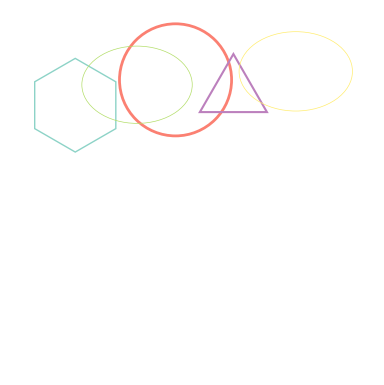[{"shape": "hexagon", "thickness": 1, "radius": 0.61, "center": [0.195, 0.727]}, {"shape": "circle", "thickness": 2, "radius": 0.73, "center": [0.456, 0.793]}, {"shape": "oval", "thickness": 0.5, "radius": 0.72, "center": [0.356, 0.78]}, {"shape": "triangle", "thickness": 1.5, "radius": 0.5, "center": [0.606, 0.759]}, {"shape": "oval", "thickness": 0.5, "radius": 0.74, "center": [0.768, 0.815]}]